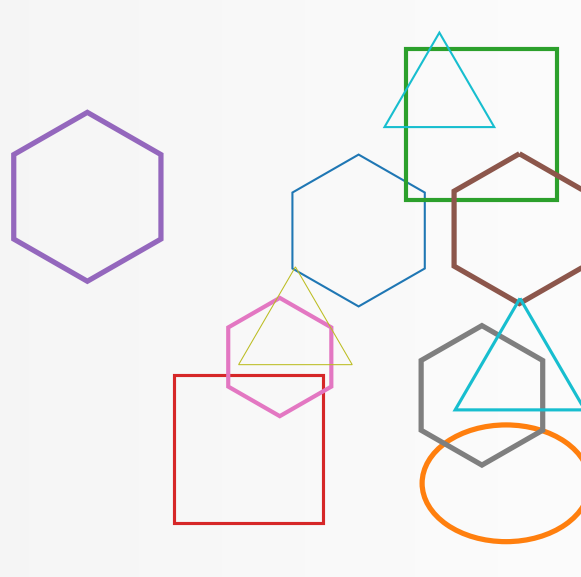[{"shape": "hexagon", "thickness": 1, "radius": 0.66, "center": [0.617, 0.6]}, {"shape": "oval", "thickness": 2.5, "radius": 0.72, "center": [0.871, 0.162]}, {"shape": "square", "thickness": 2, "radius": 0.65, "center": [0.828, 0.784]}, {"shape": "square", "thickness": 1.5, "radius": 0.64, "center": [0.428, 0.222]}, {"shape": "hexagon", "thickness": 2.5, "radius": 0.73, "center": [0.15, 0.658]}, {"shape": "hexagon", "thickness": 2.5, "radius": 0.65, "center": [0.894, 0.603]}, {"shape": "hexagon", "thickness": 2, "radius": 0.51, "center": [0.481, 0.381]}, {"shape": "hexagon", "thickness": 2.5, "radius": 0.6, "center": [0.829, 0.315]}, {"shape": "triangle", "thickness": 0.5, "radius": 0.56, "center": [0.508, 0.424]}, {"shape": "triangle", "thickness": 1, "radius": 0.55, "center": [0.756, 0.834]}, {"shape": "triangle", "thickness": 1.5, "radius": 0.64, "center": [0.895, 0.354]}]